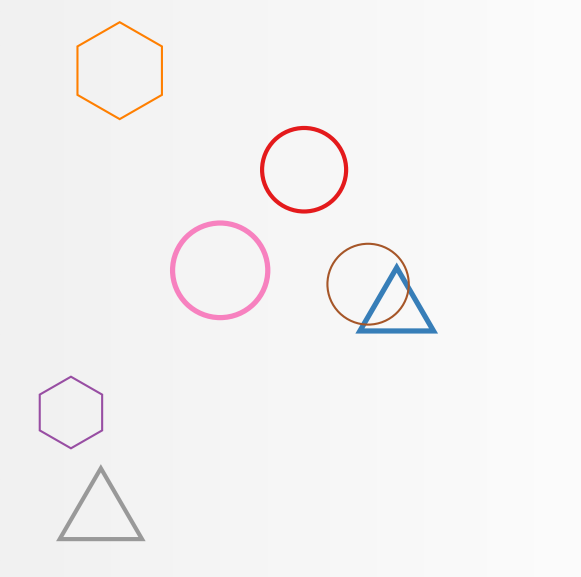[{"shape": "circle", "thickness": 2, "radius": 0.36, "center": [0.523, 0.705]}, {"shape": "triangle", "thickness": 2.5, "radius": 0.37, "center": [0.683, 0.463]}, {"shape": "hexagon", "thickness": 1, "radius": 0.31, "center": [0.122, 0.285]}, {"shape": "hexagon", "thickness": 1, "radius": 0.42, "center": [0.206, 0.877]}, {"shape": "circle", "thickness": 1, "radius": 0.35, "center": [0.633, 0.507]}, {"shape": "circle", "thickness": 2.5, "radius": 0.41, "center": [0.379, 0.531]}, {"shape": "triangle", "thickness": 2, "radius": 0.41, "center": [0.174, 0.106]}]